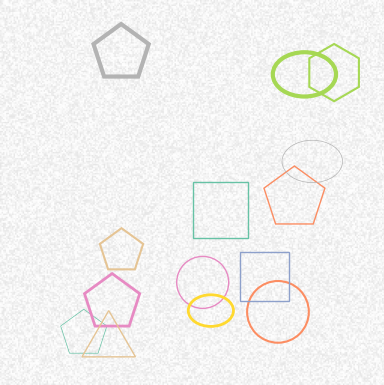[{"shape": "square", "thickness": 1, "radius": 0.36, "center": [0.573, 0.453]}, {"shape": "pentagon", "thickness": 0.5, "radius": 0.32, "center": [0.218, 0.134]}, {"shape": "circle", "thickness": 1.5, "radius": 0.4, "center": [0.722, 0.19]}, {"shape": "pentagon", "thickness": 1, "radius": 0.42, "center": [0.765, 0.486]}, {"shape": "square", "thickness": 1, "radius": 0.32, "center": [0.687, 0.282]}, {"shape": "circle", "thickness": 1, "radius": 0.34, "center": [0.527, 0.267]}, {"shape": "pentagon", "thickness": 2, "radius": 0.38, "center": [0.291, 0.214]}, {"shape": "oval", "thickness": 3, "radius": 0.41, "center": [0.791, 0.807]}, {"shape": "hexagon", "thickness": 1.5, "radius": 0.37, "center": [0.868, 0.811]}, {"shape": "oval", "thickness": 2, "radius": 0.29, "center": [0.548, 0.193]}, {"shape": "pentagon", "thickness": 1.5, "radius": 0.3, "center": [0.316, 0.348]}, {"shape": "triangle", "thickness": 1, "radius": 0.4, "center": [0.282, 0.113]}, {"shape": "oval", "thickness": 0.5, "radius": 0.39, "center": [0.811, 0.581]}, {"shape": "pentagon", "thickness": 3, "radius": 0.38, "center": [0.315, 0.862]}]